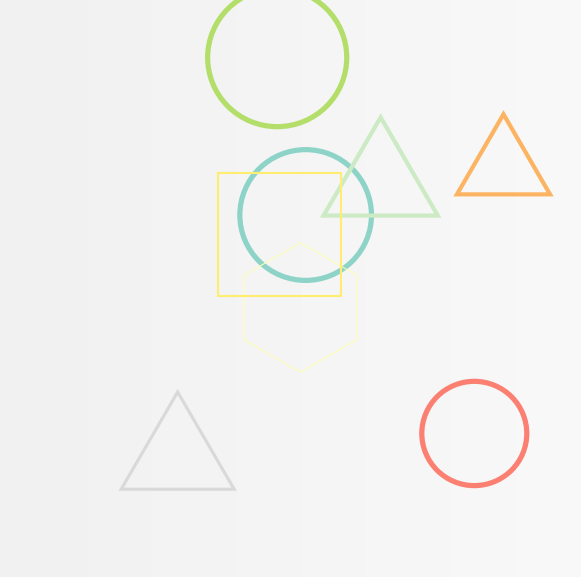[{"shape": "circle", "thickness": 2.5, "radius": 0.57, "center": [0.526, 0.627]}, {"shape": "hexagon", "thickness": 0.5, "radius": 0.56, "center": [0.517, 0.467]}, {"shape": "circle", "thickness": 2.5, "radius": 0.45, "center": [0.816, 0.249]}, {"shape": "triangle", "thickness": 2, "radius": 0.46, "center": [0.866, 0.709]}, {"shape": "circle", "thickness": 2.5, "radius": 0.6, "center": [0.477, 0.899]}, {"shape": "triangle", "thickness": 1.5, "radius": 0.56, "center": [0.306, 0.208]}, {"shape": "triangle", "thickness": 2, "radius": 0.57, "center": [0.655, 0.683]}, {"shape": "square", "thickness": 1, "radius": 0.53, "center": [0.481, 0.593]}]